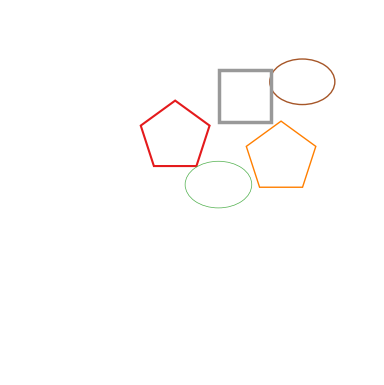[{"shape": "pentagon", "thickness": 1.5, "radius": 0.47, "center": [0.455, 0.645]}, {"shape": "oval", "thickness": 0.5, "radius": 0.43, "center": [0.567, 0.521]}, {"shape": "pentagon", "thickness": 1, "radius": 0.47, "center": [0.73, 0.59]}, {"shape": "oval", "thickness": 1, "radius": 0.42, "center": [0.785, 0.788]}, {"shape": "square", "thickness": 2.5, "radius": 0.34, "center": [0.637, 0.752]}]